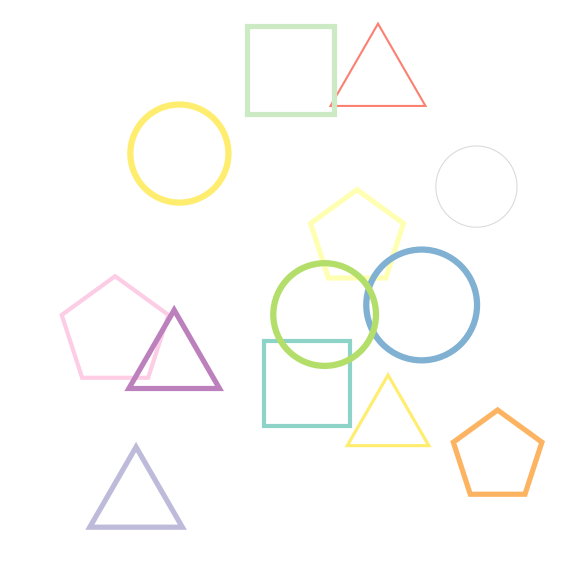[{"shape": "square", "thickness": 2, "radius": 0.37, "center": [0.532, 0.335]}, {"shape": "pentagon", "thickness": 2.5, "radius": 0.42, "center": [0.618, 0.586]}, {"shape": "triangle", "thickness": 2.5, "radius": 0.46, "center": [0.236, 0.133]}, {"shape": "triangle", "thickness": 1, "radius": 0.47, "center": [0.655, 0.863]}, {"shape": "circle", "thickness": 3, "radius": 0.48, "center": [0.73, 0.471]}, {"shape": "pentagon", "thickness": 2.5, "radius": 0.4, "center": [0.862, 0.209]}, {"shape": "circle", "thickness": 3, "radius": 0.44, "center": [0.562, 0.454]}, {"shape": "pentagon", "thickness": 2, "radius": 0.49, "center": [0.199, 0.424]}, {"shape": "circle", "thickness": 0.5, "radius": 0.35, "center": [0.825, 0.676]}, {"shape": "triangle", "thickness": 2.5, "radius": 0.45, "center": [0.302, 0.372]}, {"shape": "square", "thickness": 2.5, "radius": 0.38, "center": [0.504, 0.878]}, {"shape": "circle", "thickness": 3, "radius": 0.42, "center": [0.311, 0.733]}, {"shape": "triangle", "thickness": 1.5, "radius": 0.41, "center": [0.672, 0.268]}]